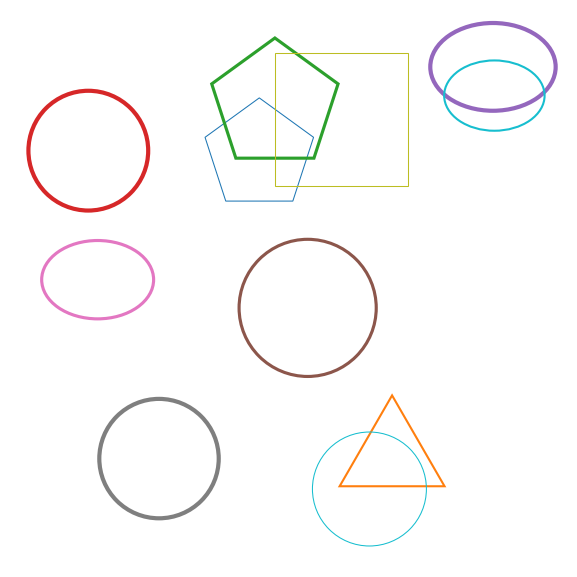[{"shape": "pentagon", "thickness": 0.5, "radius": 0.49, "center": [0.449, 0.731]}, {"shape": "triangle", "thickness": 1, "radius": 0.52, "center": [0.679, 0.21]}, {"shape": "pentagon", "thickness": 1.5, "radius": 0.58, "center": [0.476, 0.818]}, {"shape": "circle", "thickness": 2, "radius": 0.52, "center": [0.153, 0.738]}, {"shape": "oval", "thickness": 2, "radius": 0.54, "center": [0.854, 0.883]}, {"shape": "circle", "thickness": 1.5, "radius": 0.59, "center": [0.533, 0.466]}, {"shape": "oval", "thickness": 1.5, "radius": 0.48, "center": [0.169, 0.515]}, {"shape": "circle", "thickness": 2, "radius": 0.52, "center": [0.275, 0.205]}, {"shape": "square", "thickness": 0.5, "radius": 0.58, "center": [0.592, 0.793]}, {"shape": "oval", "thickness": 1, "radius": 0.43, "center": [0.856, 0.834]}, {"shape": "circle", "thickness": 0.5, "radius": 0.49, "center": [0.64, 0.152]}]